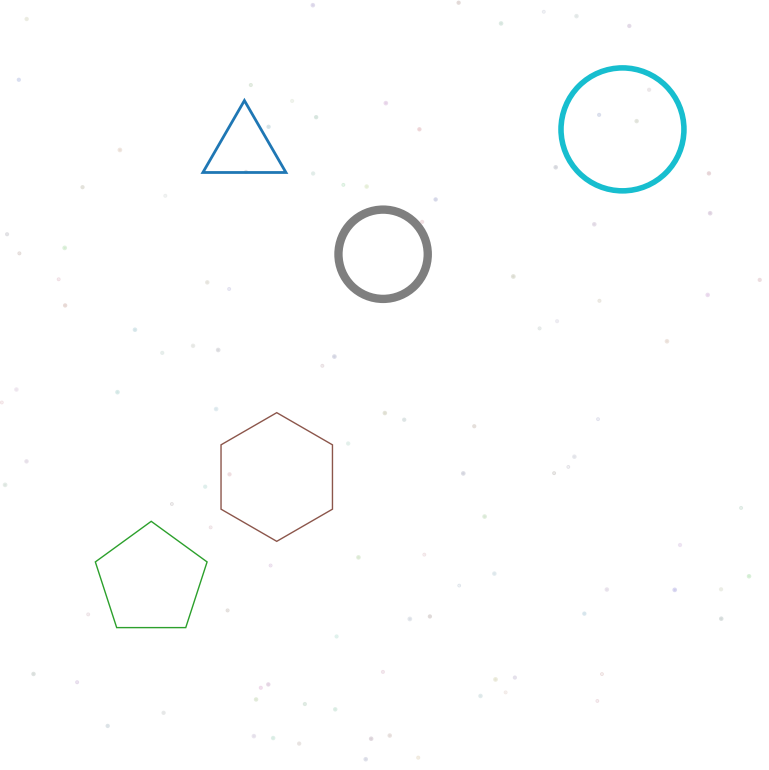[{"shape": "triangle", "thickness": 1, "radius": 0.31, "center": [0.317, 0.807]}, {"shape": "pentagon", "thickness": 0.5, "radius": 0.38, "center": [0.196, 0.247]}, {"shape": "hexagon", "thickness": 0.5, "radius": 0.42, "center": [0.359, 0.381]}, {"shape": "circle", "thickness": 3, "radius": 0.29, "center": [0.498, 0.67]}, {"shape": "circle", "thickness": 2, "radius": 0.4, "center": [0.808, 0.832]}]